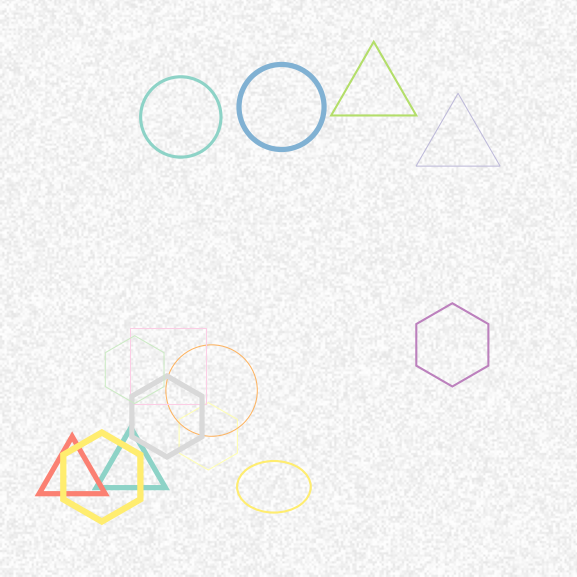[{"shape": "triangle", "thickness": 2.5, "radius": 0.35, "center": [0.227, 0.189]}, {"shape": "circle", "thickness": 1.5, "radius": 0.35, "center": [0.313, 0.797]}, {"shape": "hexagon", "thickness": 0.5, "radius": 0.29, "center": [0.361, 0.244]}, {"shape": "triangle", "thickness": 0.5, "radius": 0.42, "center": [0.793, 0.753]}, {"shape": "triangle", "thickness": 2.5, "radius": 0.33, "center": [0.125, 0.177]}, {"shape": "circle", "thickness": 2.5, "radius": 0.37, "center": [0.488, 0.814]}, {"shape": "circle", "thickness": 0.5, "radius": 0.4, "center": [0.366, 0.323]}, {"shape": "triangle", "thickness": 1, "radius": 0.43, "center": [0.647, 0.842]}, {"shape": "square", "thickness": 0.5, "radius": 0.33, "center": [0.291, 0.366]}, {"shape": "hexagon", "thickness": 2.5, "radius": 0.35, "center": [0.289, 0.278]}, {"shape": "hexagon", "thickness": 1, "radius": 0.36, "center": [0.783, 0.402]}, {"shape": "hexagon", "thickness": 0.5, "radius": 0.29, "center": [0.233, 0.359]}, {"shape": "hexagon", "thickness": 3, "radius": 0.39, "center": [0.176, 0.173]}, {"shape": "oval", "thickness": 1, "radius": 0.32, "center": [0.474, 0.156]}]